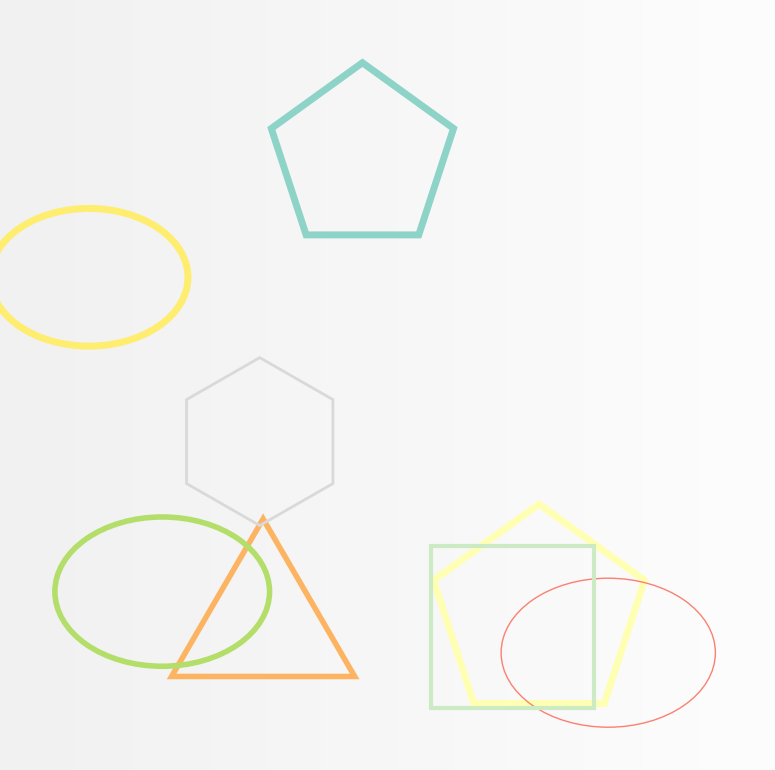[{"shape": "pentagon", "thickness": 2.5, "radius": 0.62, "center": [0.468, 0.795]}, {"shape": "pentagon", "thickness": 2.5, "radius": 0.72, "center": [0.695, 0.202]}, {"shape": "oval", "thickness": 0.5, "radius": 0.69, "center": [0.785, 0.152]}, {"shape": "triangle", "thickness": 2, "radius": 0.68, "center": [0.34, 0.19]}, {"shape": "oval", "thickness": 2, "radius": 0.69, "center": [0.209, 0.232]}, {"shape": "hexagon", "thickness": 1, "radius": 0.55, "center": [0.335, 0.427]}, {"shape": "square", "thickness": 1.5, "radius": 0.53, "center": [0.661, 0.186]}, {"shape": "oval", "thickness": 2.5, "radius": 0.64, "center": [0.115, 0.64]}]